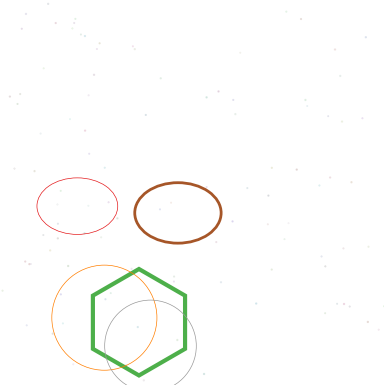[{"shape": "oval", "thickness": 0.5, "radius": 0.52, "center": [0.201, 0.465]}, {"shape": "hexagon", "thickness": 3, "radius": 0.69, "center": [0.361, 0.163]}, {"shape": "circle", "thickness": 0.5, "radius": 0.68, "center": [0.271, 0.175]}, {"shape": "oval", "thickness": 2, "radius": 0.56, "center": [0.462, 0.447]}, {"shape": "circle", "thickness": 0.5, "radius": 0.6, "center": [0.391, 0.102]}]